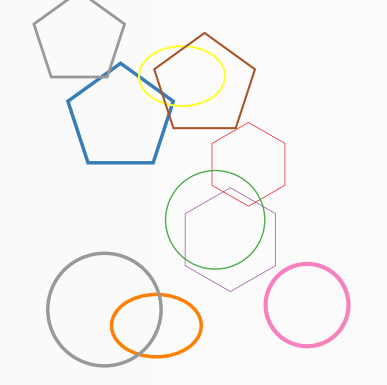[{"shape": "hexagon", "thickness": 0.5, "radius": 0.54, "center": [0.641, 0.573]}, {"shape": "pentagon", "thickness": 2.5, "radius": 0.71, "center": [0.311, 0.693]}, {"shape": "circle", "thickness": 1, "radius": 0.64, "center": [0.555, 0.429]}, {"shape": "hexagon", "thickness": 0.5, "radius": 0.67, "center": [0.595, 0.377]}, {"shape": "oval", "thickness": 2.5, "radius": 0.58, "center": [0.404, 0.154]}, {"shape": "oval", "thickness": 1.5, "radius": 0.56, "center": [0.47, 0.802]}, {"shape": "pentagon", "thickness": 1.5, "radius": 0.68, "center": [0.528, 0.778]}, {"shape": "circle", "thickness": 3, "radius": 0.53, "center": [0.792, 0.208]}, {"shape": "pentagon", "thickness": 2, "radius": 0.62, "center": [0.204, 0.899]}, {"shape": "circle", "thickness": 2.5, "radius": 0.73, "center": [0.27, 0.196]}]